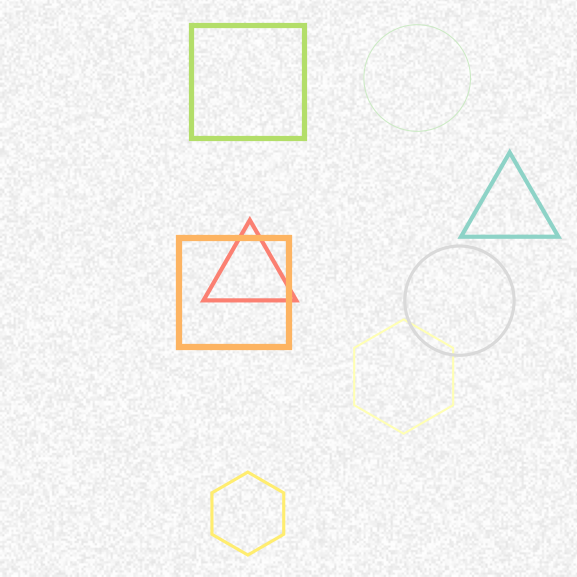[{"shape": "triangle", "thickness": 2, "radius": 0.49, "center": [0.883, 0.638]}, {"shape": "hexagon", "thickness": 1, "radius": 0.49, "center": [0.699, 0.347]}, {"shape": "triangle", "thickness": 2, "radius": 0.46, "center": [0.433, 0.525]}, {"shape": "square", "thickness": 3, "radius": 0.47, "center": [0.405, 0.492]}, {"shape": "square", "thickness": 2.5, "radius": 0.49, "center": [0.429, 0.859]}, {"shape": "circle", "thickness": 1.5, "radius": 0.47, "center": [0.796, 0.479]}, {"shape": "circle", "thickness": 0.5, "radius": 0.46, "center": [0.722, 0.864]}, {"shape": "hexagon", "thickness": 1.5, "radius": 0.36, "center": [0.429, 0.11]}]